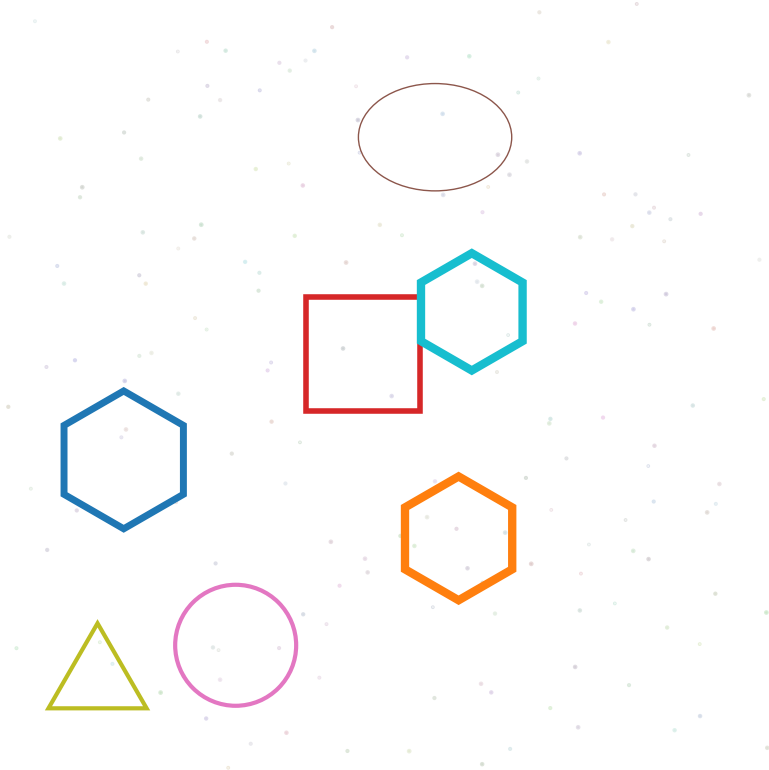[{"shape": "hexagon", "thickness": 2.5, "radius": 0.45, "center": [0.161, 0.403]}, {"shape": "hexagon", "thickness": 3, "radius": 0.4, "center": [0.596, 0.301]}, {"shape": "square", "thickness": 2, "radius": 0.37, "center": [0.471, 0.541]}, {"shape": "oval", "thickness": 0.5, "radius": 0.5, "center": [0.565, 0.822]}, {"shape": "circle", "thickness": 1.5, "radius": 0.39, "center": [0.306, 0.162]}, {"shape": "triangle", "thickness": 1.5, "radius": 0.37, "center": [0.127, 0.117]}, {"shape": "hexagon", "thickness": 3, "radius": 0.38, "center": [0.613, 0.595]}]